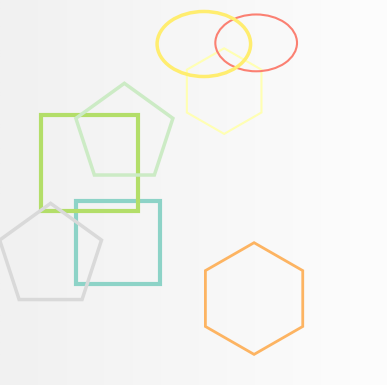[{"shape": "square", "thickness": 3, "radius": 0.54, "center": [0.305, 0.371]}, {"shape": "hexagon", "thickness": 1.5, "radius": 0.56, "center": [0.578, 0.763]}, {"shape": "oval", "thickness": 1.5, "radius": 0.53, "center": [0.661, 0.889]}, {"shape": "hexagon", "thickness": 2, "radius": 0.73, "center": [0.656, 0.225]}, {"shape": "square", "thickness": 3, "radius": 0.62, "center": [0.232, 0.576]}, {"shape": "pentagon", "thickness": 2.5, "radius": 0.69, "center": [0.131, 0.334]}, {"shape": "pentagon", "thickness": 2.5, "radius": 0.66, "center": [0.321, 0.652]}, {"shape": "oval", "thickness": 2.5, "radius": 0.6, "center": [0.526, 0.886]}]